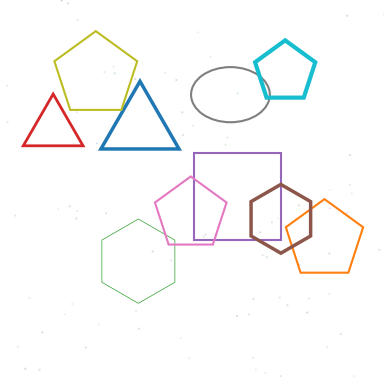[{"shape": "triangle", "thickness": 2.5, "radius": 0.59, "center": [0.364, 0.672]}, {"shape": "pentagon", "thickness": 1.5, "radius": 0.53, "center": [0.843, 0.377]}, {"shape": "hexagon", "thickness": 0.5, "radius": 0.55, "center": [0.359, 0.322]}, {"shape": "triangle", "thickness": 2, "radius": 0.45, "center": [0.138, 0.666]}, {"shape": "square", "thickness": 1.5, "radius": 0.57, "center": [0.617, 0.489]}, {"shape": "hexagon", "thickness": 2.5, "radius": 0.45, "center": [0.729, 0.432]}, {"shape": "pentagon", "thickness": 1.5, "radius": 0.49, "center": [0.495, 0.444]}, {"shape": "oval", "thickness": 1.5, "radius": 0.51, "center": [0.599, 0.754]}, {"shape": "pentagon", "thickness": 1.5, "radius": 0.57, "center": [0.249, 0.806]}, {"shape": "pentagon", "thickness": 3, "radius": 0.41, "center": [0.741, 0.813]}]